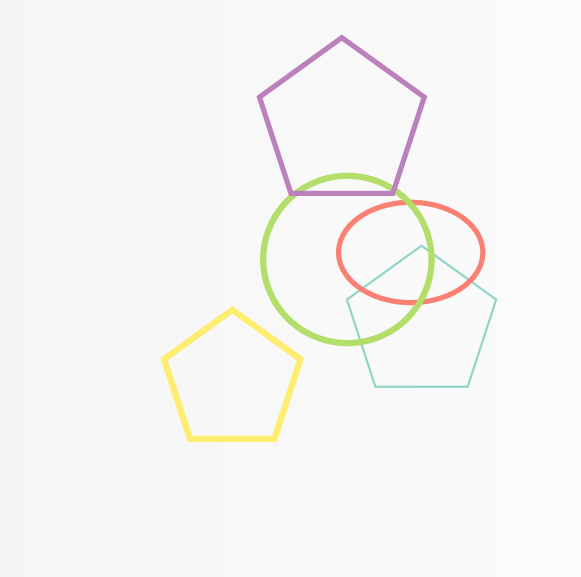[{"shape": "pentagon", "thickness": 1, "radius": 0.68, "center": [0.725, 0.439]}, {"shape": "oval", "thickness": 2.5, "radius": 0.62, "center": [0.707, 0.562]}, {"shape": "circle", "thickness": 3, "radius": 0.72, "center": [0.598, 0.55]}, {"shape": "pentagon", "thickness": 2.5, "radius": 0.75, "center": [0.588, 0.785]}, {"shape": "pentagon", "thickness": 3, "radius": 0.62, "center": [0.4, 0.339]}]